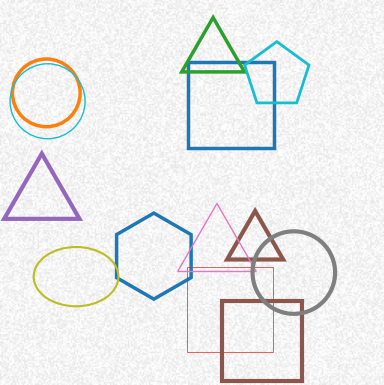[{"shape": "square", "thickness": 2.5, "radius": 0.56, "center": [0.601, 0.728]}, {"shape": "hexagon", "thickness": 2.5, "radius": 0.56, "center": [0.4, 0.335]}, {"shape": "circle", "thickness": 2.5, "radius": 0.44, "center": [0.12, 0.759]}, {"shape": "triangle", "thickness": 2.5, "radius": 0.47, "center": [0.553, 0.86]}, {"shape": "square", "thickness": 0.5, "radius": 0.55, "center": [0.597, 0.197]}, {"shape": "triangle", "thickness": 3, "radius": 0.56, "center": [0.109, 0.488]}, {"shape": "square", "thickness": 3, "radius": 0.52, "center": [0.68, 0.114]}, {"shape": "triangle", "thickness": 3, "radius": 0.42, "center": [0.663, 0.368]}, {"shape": "triangle", "thickness": 1, "radius": 0.59, "center": [0.563, 0.354]}, {"shape": "circle", "thickness": 3, "radius": 0.54, "center": [0.763, 0.292]}, {"shape": "oval", "thickness": 1.5, "radius": 0.55, "center": [0.197, 0.281]}, {"shape": "circle", "thickness": 1, "radius": 0.49, "center": [0.124, 0.737]}, {"shape": "pentagon", "thickness": 2, "radius": 0.44, "center": [0.719, 0.804]}]